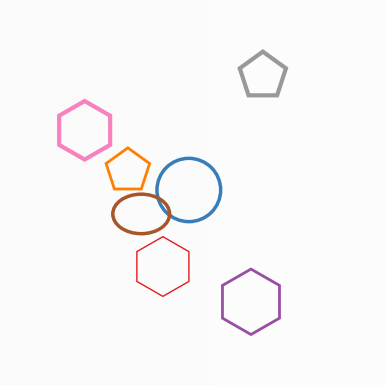[{"shape": "hexagon", "thickness": 1, "radius": 0.39, "center": [0.42, 0.308]}, {"shape": "circle", "thickness": 2.5, "radius": 0.41, "center": [0.487, 0.507]}, {"shape": "hexagon", "thickness": 2, "radius": 0.42, "center": [0.648, 0.216]}, {"shape": "pentagon", "thickness": 2, "radius": 0.3, "center": [0.33, 0.557]}, {"shape": "oval", "thickness": 2.5, "radius": 0.37, "center": [0.364, 0.444]}, {"shape": "hexagon", "thickness": 3, "radius": 0.38, "center": [0.218, 0.662]}, {"shape": "pentagon", "thickness": 3, "radius": 0.31, "center": [0.678, 0.803]}]